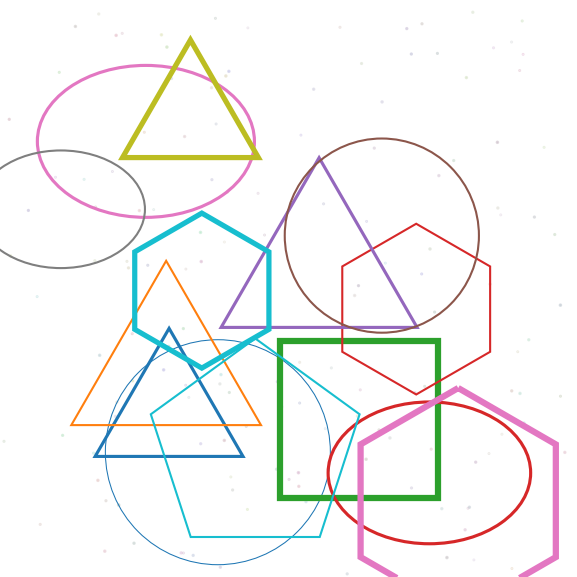[{"shape": "triangle", "thickness": 1.5, "radius": 0.74, "center": [0.293, 0.283]}, {"shape": "circle", "thickness": 0.5, "radius": 0.97, "center": [0.377, 0.216]}, {"shape": "triangle", "thickness": 1, "radius": 0.95, "center": [0.288, 0.358]}, {"shape": "square", "thickness": 3, "radius": 0.68, "center": [0.622, 0.272]}, {"shape": "oval", "thickness": 1.5, "radius": 0.88, "center": [0.744, 0.18]}, {"shape": "hexagon", "thickness": 1, "radius": 0.74, "center": [0.721, 0.464]}, {"shape": "triangle", "thickness": 1.5, "radius": 0.98, "center": [0.553, 0.53]}, {"shape": "circle", "thickness": 1, "radius": 0.84, "center": [0.661, 0.591]}, {"shape": "hexagon", "thickness": 3, "radius": 0.98, "center": [0.793, 0.132]}, {"shape": "oval", "thickness": 1.5, "radius": 0.94, "center": [0.253, 0.754]}, {"shape": "oval", "thickness": 1, "radius": 0.73, "center": [0.105, 0.637]}, {"shape": "triangle", "thickness": 2.5, "radius": 0.68, "center": [0.33, 0.794]}, {"shape": "hexagon", "thickness": 2.5, "radius": 0.67, "center": [0.349, 0.496]}, {"shape": "pentagon", "thickness": 1, "radius": 0.95, "center": [0.442, 0.223]}]